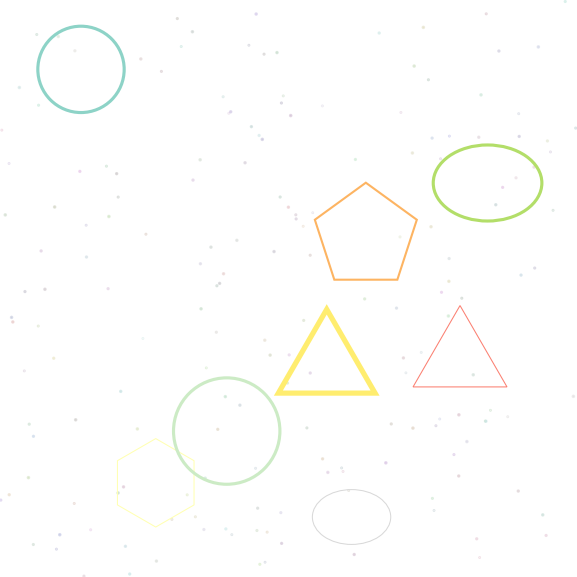[{"shape": "circle", "thickness": 1.5, "radius": 0.37, "center": [0.14, 0.879]}, {"shape": "hexagon", "thickness": 0.5, "radius": 0.38, "center": [0.27, 0.163]}, {"shape": "triangle", "thickness": 0.5, "radius": 0.47, "center": [0.797, 0.376]}, {"shape": "pentagon", "thickness": 1, "radius": 0.46, "center": [0.633, 0.59]}, {"shape": "oval", "thickness": 1.5, "radius": 0.47, "center": [0.844, 0.682]}, {"shape": "oval", "thickness": 0.5, "radius": 0.34, "center": [0.609, 0.104]}, {"shape": "circle", "thickness": 1.5, "radius": 0.46, "center": [0.393, 0.253]}, {"shape": "triangle", "thickness": 2.5, "radius": 0.48, "center": [0.566, 0.367]}]